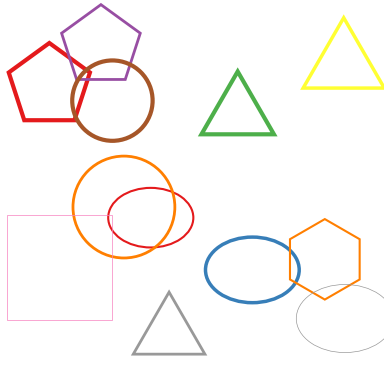[{"shape": "pentagon", "thickness": 3, "radius": 0.55, "center": [0.128, 0.777]}, {"shape": "oval", "thickness": 1.5, "radius": 0.55, "center": [0.392, 0.435]}, {"shape": "oval", "thickness": 2.5, "radius": 0.61, "center": [0.655, 0.299]}, {"shape": "triangle", "thickness": 3, "radius": 0.54, "center": [0.617, 0.706]}, {"shape": "pentagon", "thickness": 2, "radius": 0.54, "center": [0.262, 0.881]}, {"shape": "hexagon", "thickness": 1.5, "radius": 0.52, "center": [0.844, 0.326]}, {"shape": "circle", "thickness": 2, "radius": 0.66, "center": [0.322, 0.462]}, {"shape": "triangle", "thickness": 2.5, "radius": 0.61, "center": [0.893, 0.832]}, {"shape": "circle", "thickness": 3, "radius": 0.52, "center": [0.292, 0.739]}, {"shape": "square", "thickness": 0.5, "radius": 0.68, "center": [0.155, 0.305]}, {"shape": "oval", "thickness": 0.5, "radius": 0.63, "center": [0.896, 0.173]}, {"shape": "triangle", "thickness": 2, "radius": 0.54, "center": [0.439, 0.134]}]